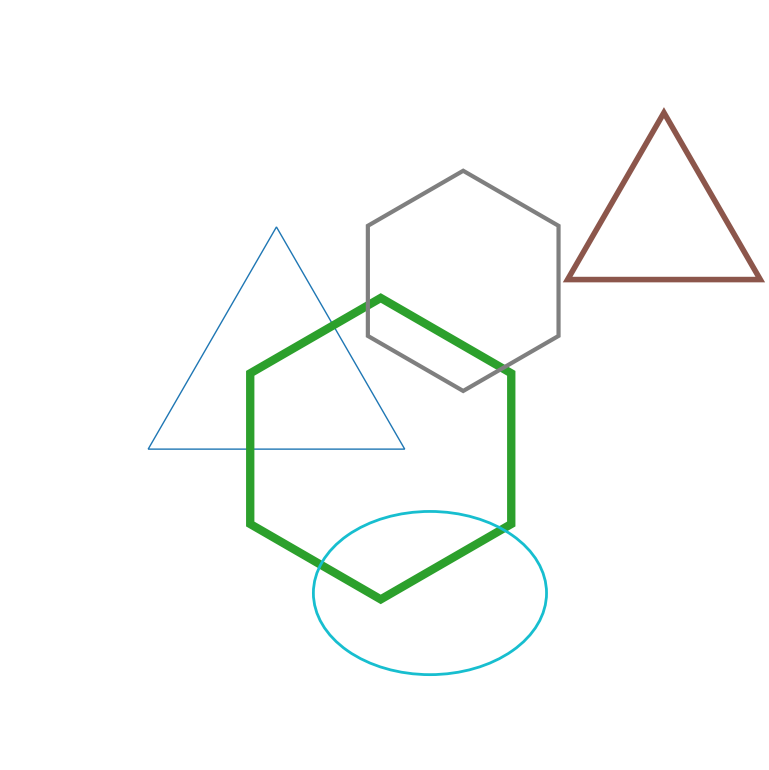[{"shape": "triangle", "thickness": 0.5, "radius": 0.96, "center": [0.359, 0.513]}, {"shape": "hexagon", "thickness": 3, "radius": 0.98, "center": [0.494, 0.417]}, {"shape": "triangle", "thickness": 2, "radius": 0.72, "center": [0.862, 0.709]}, {"shape": "hexagon", "thickness": 1.5, "radius": 0.71, "center": [0.602, 0.635]}, {"shape": "oval", "thickness": 1, "radius": 0.76, "center": [0.558, 0.23]}]